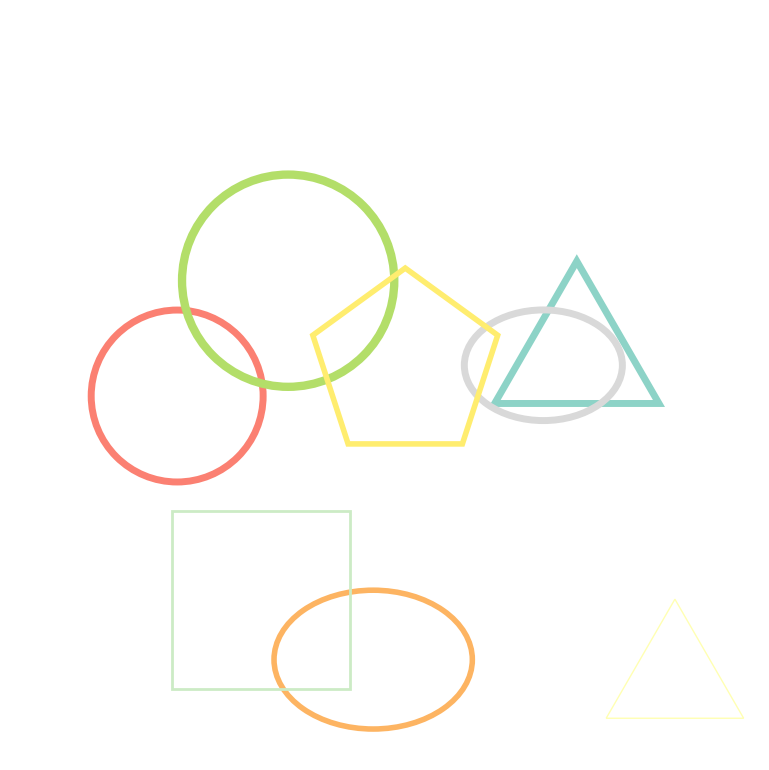[{"shape": "triangle", "thickness": 2.5, "radius": 0.62, "center": [0.749, 0.538]}, {"shape": "triangle", "thickness": 0.5, "radius": 0.52, "center": [0.877, 0.119]}, {"shape": "circle", "thickness": 2.5, "radius": 0.56, "center": [0.23, 0.486]}, {"shape": "oval", "thickness": 2, "radius": 0.64, "center": [0.485, 0.143]}, {"shape": "circle", "thickness": 3, "radius": 0.69, "center": [0.374, 0.635]}, {"shape": "oval", "thickness": 2.5, "radius": 0.51, "center": [0.706, 0.526]}, {"shape": "square", "thickness": 1, "radius": 0.58, "center": [0.339, 0.221]}, {"shape": "pentagon", "thickness": 2, "radius": 0.63, "center": [0.526, 0.526]}]